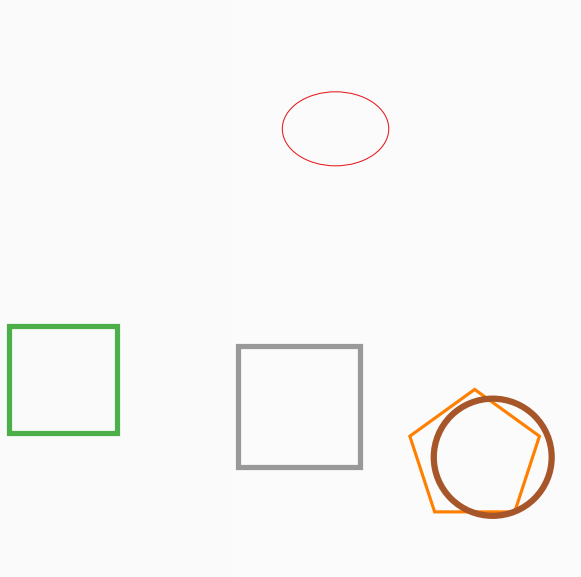[{"shape": "oval", "thickness": 0.5, "radius": 0.46, "center": [0.577, 0.776]}, {"shape": "square", "thickness": 2.5, "radius": 0.46, "center": [0.109, 0.342]}, {"shape": "pentagon", "thickness": 1.5, "radius": 0.59, "center": [0.817, 0.208]}, {"shape": "circle", "thickness": 3, "radius": 0.51, "center": [0.848, 0.207]}, {"shape": "square", "thickness": 2.5, "radius": 0.53, "center": [0.515, 0.295]}]